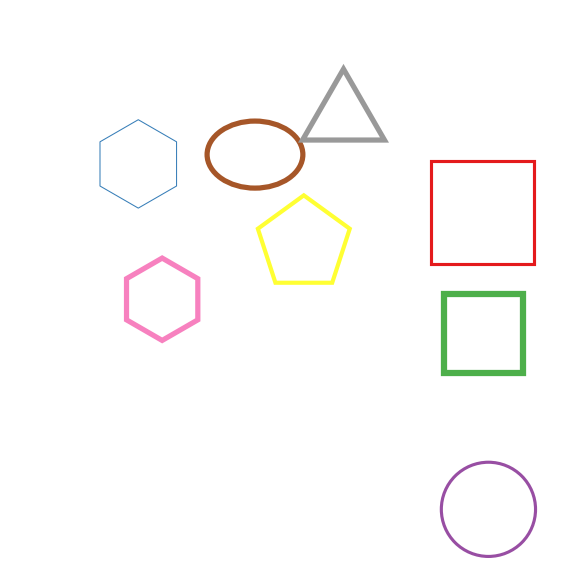[{"shape": "square", "thickness": 1.5, "radius": 0.45, "center": [0.836, 0.631]}, {"shape": "hexagon", "thickness": 0.5, "radius": 0.38, "center": [0.239, 0.715]}, {"shape": "square", "thickness": 3, "radius": 0.34, "center": [0.837, 0.421]}, {"shape": "circle", "thickness": 1.5, "radius": 0.41, "center": [0.846, 0.117]}, {"shape": "pentagon", "thickness": 2, "radius": 0.42, "center": [0.526, 0.577]}, {"shape": "oval", "thickness": 2.5, "radius": 0.41, "center": [0.442, 0.731]}, {"shape": "hexagon", "thickness": 2.5, "radius": 0.36, "center": [0.281, 0.481]}, {"shape": "triangle", "thickness": 2.5, "radius": 0.41, "center": [0.595, 0.798]}]